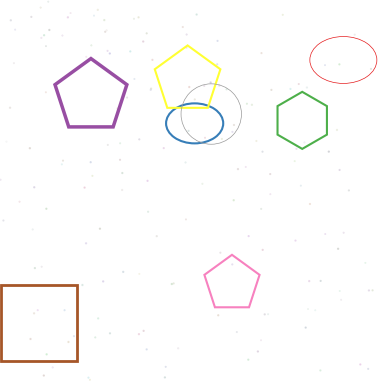[{"shape": "oval", "thickness": 0.5, "radius": 0.44, "center": [0.892, 0.844]}, {"shape": "oval", "thickness": 1.5, "radius": 0.37, "center": [0.506, 0.68]}, {"shape": "hexagon", "thickness": 1.5, "radius": 0.37, "center": [0.785, 0.687]}, {"shape": "pentagon", "thickness": 2.5, "radius": 0.49, "center": [0.236, 0.75]}, {"shape": "pentagon", "thickness": 1.5, "radius": 0.45, "center": [0.487, 0.792]}, {"shape": "square", "thickness": 2, "radius": 0.49, "center": [0.101, 0.16]}, {"shape": "pentagon", "thickness": 1.5, "radius": 0.38, "center": [0.603, 0.263]}, {"shape": "circle", "thickness": 0.5, "radius": 0.39, "center": [0.549, 0.704]}]